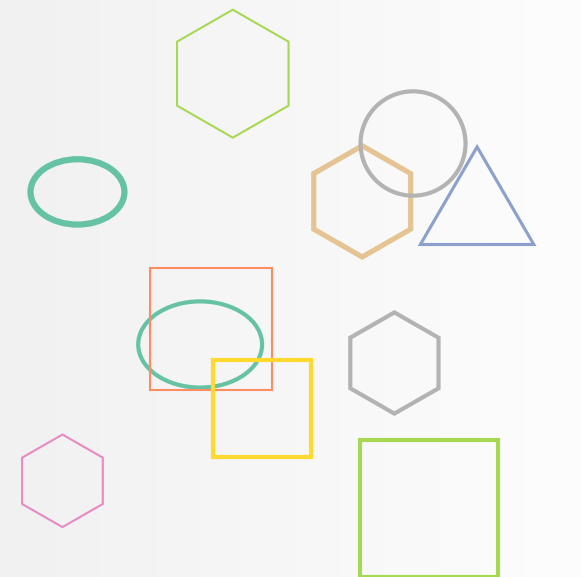[{"shape": "oval", "thickness": 2, "radius": 0.53, "center": [0.344, 0.403]}, {"shape": "oval", "thickness": 3, "radius": 0.4, "center": [0.133, 0.667]}, {"shape": "square", "thickness": 1, "radius": 0.52, "center": [0.363, 0.429]}, {"shape": "triangle", "thickness": 1.5, "radius": 0.56, "center": [0.821, 0.632]}, {"shape": "hexagon", "thickness": 1, "radius": 0.4, "center": [0.107, 0.167]}, {"shape": "square", "thickness": 2, "radius": 0.59, "center": [0.739, 0.119]}, {"shape": "hexagon", "thickness": 1, "radius": 0.55, "center": [0.401, 0.872]}, {"shape": "square", "thickness": 2, "radius": 0.42, "center": [0.451, 0.291]}, {"shape": "hexagon", "thickness": 2.5, "radius": 0.48, "center": [0.623, 0.65]}, {"shape": "circle", "thickness": 2, "radius": 0.45, "center": [0.711, 0.751]}, {"shape": "hexagon", "thickness": 2, "radius": 0.44, "center": [0.679, 0.371]}]